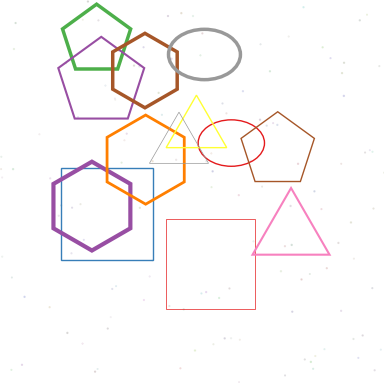[{"shape": "square", "thickness": 0.5, "radius": 0.58, "center": [0.547, 0.314]}, {"shape": "oval", "thickness": 1, "radius": 0.43, "center": [0.601, 0.628]}, {"shape": "square", "thickness": 1, "radius": 0.6, "center": [0.277, 0.443]}, {"shape": "pentagon", "thickness": 2.5, "radius": 0.47, "center": [0.251, 0.896]}, {"shape": "pentagon", "thickness": 1.5, "radius": 0.59, "center": [0.263, 0.787]}, {"shape": "hexagon", "thickness": 3, "radius": 0.58, "center": [0.239, 0.465]}, {"shape": "hexagon", "thickness": 2, "radius": 0.58, "center": [0.378, 0.585]}, {"shape": "triangle", "thickness": 1, "radius": 0.45, "center": [0.51, 0.662]}, {"shape": "pentagon", "thickness": 1, "radius": 0.5, "center": [0.721, 0.61]}, {"shape": "hexagon", "thickness": 2.5, "radius": 0.48, "center": [0.377, 0.817]}, {"shape": "triangle", "thickness": 1.5, "radius": 0.58, "center": [0.756, 0.396]}, {"shape": "triangle", "thickness": 0.5, "radius": 0.44, "center": [0.465, 0.62]}, {"shape": "oval", "thickness": 2.5, "radius": 0.47, "center": [0.531, 0.858]}]